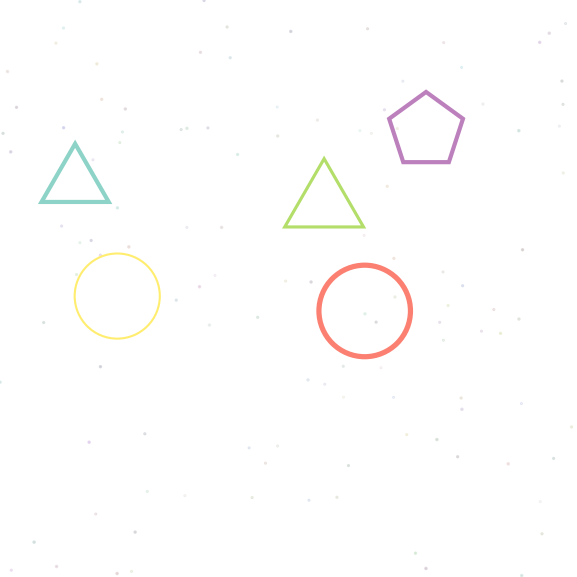[{"shape": "triangle", "thickness": 2, "radius": 0.34, "center": [0.13, 0.683]}, {"shape": "circle", "thickness": 2.5, "radius": 0.4, "center": [0.632, 0.461]}, {"shape": "triangle", "thickness": 1.5, "radius": 0.39, "center": [0.561, 0.646]}, {"shape": "pentagon", "thickness": 2, "radius": 0.34, "center": [0.738, 0.773]}, {"shape": "circle", "thickness": 1, "radius": 0.37, "center": [0.203, 0.486]}]